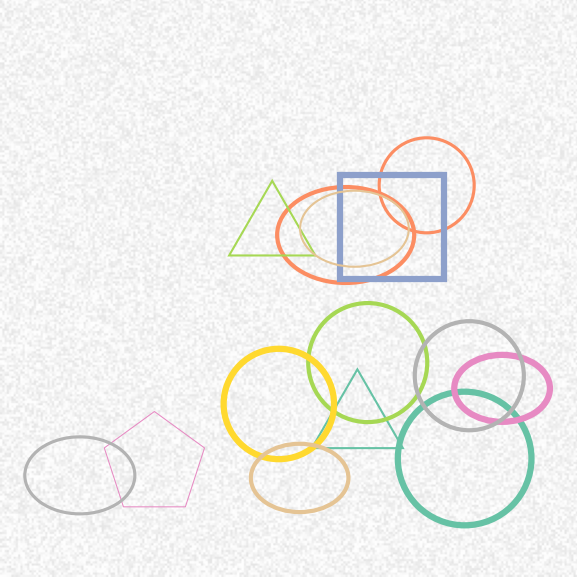[{"shape": "triangle", "thickness": 1, "radius": 0.45, "center": [0.619, 0.269]}, {"shape": "circle", "thickness": 3, "radius": 0.58, "center": [0.805, 0.205]}, {"shape": "circle", "thickness": 1.5, "radius": 0.41, "center": [0.739, 0.678]}, {"shape": "oval", "thickness": 2, "radius": 0.59, "center": [0.599, 0.592]}, {"shape": "square", "thickness": 3, "radius": 0.45, "center": [0.678, 0.607]}, {"shape": "oval", "thickness": 3, "radius": 0.41, "center": [0.869, 0.327]}, {"shape": "pentagon", "thickness": 0.5, "radius": 0.46, "center": [0.267, 0.195]}, {"shape": "triangle", "thickness": 1, "radius": 0.43, "center": [0.471, 0.6]}, {"shape": "circle", "thickness": 2, "radius": 0.52, "center": [0.637, 0.371]}, {"shape": "circle", "thickness": 3, "radius": 0.48, "center": [0.483, 0.3]}, {"shape": "oval", "thickness": 2, "radius": 0.42, "center": [0.519, 0.172]}, {"shape": "oval", "thickness": 1, "radius": 0.47, "center": [0.614, 0.603]}, {"shape": "oval", "thickness": 1.5, "radius": 0.48, "center": [0.138, 0.176]}, {"shape": "circle", "thickness": 2, "radius": 0.47, "center": [0.813, 0.349]}]